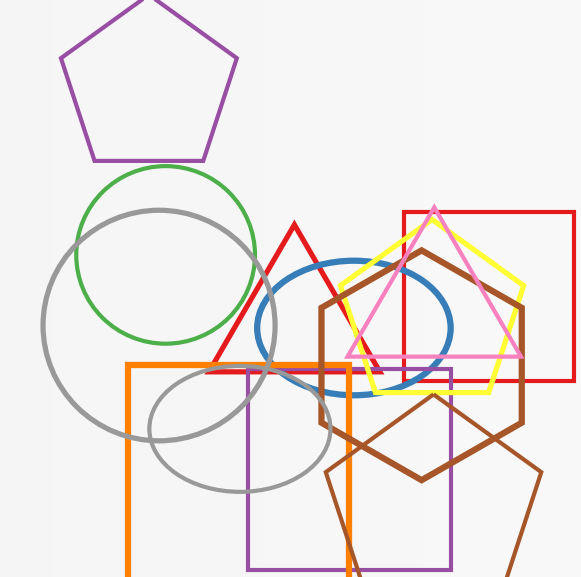[{"shape": "square", "thickness": 2, "radius": 0.73, "center": [0.842, 0.485]}, {"shape": "triangle", "thickness": 2.5, "radius": 0.85, "center": [0.506, 0.44]}, {"shape": "oval", "thickness": 3, "radius": 0.83, "center": [0.609, 0.431]}, {"shape": "circle", "thickness": 2, "radius": 0.77, "center": [0.285, 0.558]}, {"shape": "square", "thickness": 2, "radius": 0.87, "center": [0.601, 0.186]}, {"shape": "pentagon", "thickness": 2, "radius": 0.8, "center": [0.256, 0.849]}, {"shape": "square", "thickness": 3, "radius": 0.95, "center": [0.41, 0.176]}, {"shape": "pentagon", "thickness": 2.5, "radius": 0.83, "center": [0.743, 0.453]}, {"shape": "hexagon", "thickness": 3, "radius": 0.99, "center": [0.725, 0.367]}, {"shape": "pentagon", "thickness": 2, "radius": 0.97, "center": [0.746, 0.121]}, {"shape": "triangle", "thickness": 2, "radius": 0.86, "center": [0.747, 0.468]}, {"shape": "circle", "thickness": 2.5, "radius": 1.0, "center": [0.274, 0.435]}, {"shape": "oval", "thickness": 2, "radius": 0.78, "center": [0.413, 0.257]}]